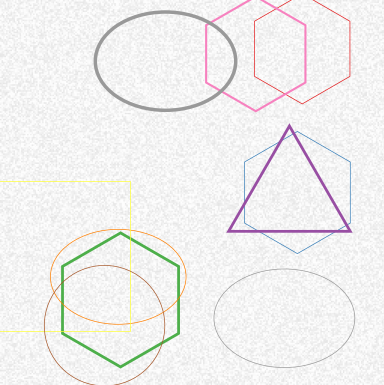[{"shape": "hexagon", "thickness": 0.5, "radius": 0.72, "center": [0.785, 0.873]}, {"shape": "hexagon", "thickness": 0.5, "radius": 0.79, "center": [0.772, 0.5]}, {"shape": "hexagon", "thickness": 2, "radius": 0.87, "center": [0.313, 0.221]}, {"shape": "triangle", "thickness": 2, "radius": 0.91, "center": [0.752, 0.49]}, {"shape": "oval", "thickness": 0.5, "radius": 0.88, "center": [0.307, 0.281]}, {"shape": "square", "thickness": 0.5, "radius": 0.97, "center": [0.145, 0.335]}, {"shape": "circle", "thickness": 0.5, "radius": 0.78, "center": [0.272, 0.154]}, {"shape": "hexagon", "thickness": 1.5, "radius": 0.74, "center": [0.664, 0.86]}, {"shape": "oval", "thickness": 0.5, "radius": 0.91, "center": [0.739, 0.173]}, {"shape": "oval", "thickness": 2.5, "radius": 0.91, "center": [0.43, 0.841]}]